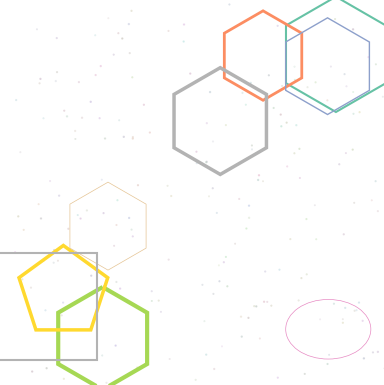[{"shape": "hexagon", "thickness": 1.5, "radius": 0.75, "center": [0.873, 0.859]}, {"shape": "hexagon", "thickness": 2, "radius": 0.58, "center": [0.683, 0.856]}, {"shape": "hexagon", "thickness": 1, "radius": 0.63, "center": [0.851, 0.828]}, {"shape": "oval", "thickness": 0.5, "radius": 0.55, "center": [0.853, 0.145]}, {"shape": "hexagon", "thickness": 3, "radius": 0.67, "center": [0.267, 0.121]}, {"shape": "pentagon", "thickness": 2.5, "radius": 0.61, "center": [0.165, 0.241]}, {"shape": "hexagon", "thickness": 0.5, "radius": 0.57, "center": [0.281, 0.413]}, {"shape": "square", "thickness": 1.5, "radius": 0.69, "center": [0.112, 0.203]}, {"shape": "hexagon", "thickness": 2.5, "radius": 0.69, "center": [0.572, 0.686]}]